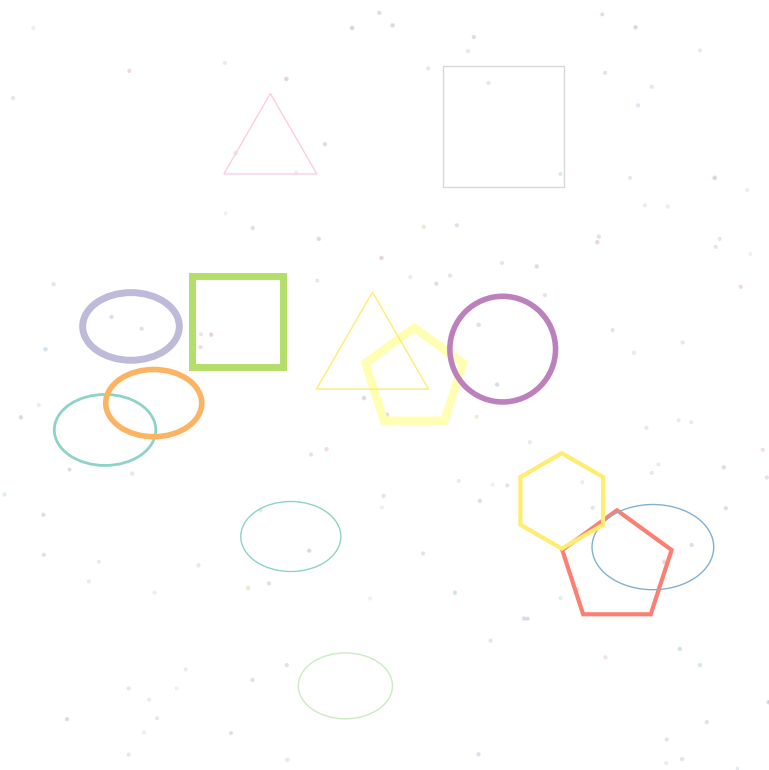[{"shape": "oval", "thickness": 0.5, "radius": 0.32, "center": [0.378, 0.303]}, {"shape": "oval", "thickness": 1, "radius": 0.33, "center": [0.136, 0.442]}, {"shape": "pentagon", "thickness": 3, "radius": 0.33, "center": [0.538, 0.508]}, {"shape": "oval", "thickness": 2.5, "radius": 0.31, "center": [0.17, 0.576]}, {"shape": "pentagon", "thickness": 1.5, "radius": 0.37, "center": [0.801, 0.263]}, {"shape": "oval", "thickness": 0.5, "radius": 0.4, "center": [0.848, 0.289]}, {"shape": "oval", "thickness": 2, "radius": 0.31, "center": [0.2, 0.477]}, {"shape": "square", "thickness": 2.5, "radius": 0.3, "center": [0.308, 0.583]}, {"shape": "triangle", "thickness": 0.5, "radius": 0.35, "center": [0.351, 0.809]}, {"shape": "square", "thickness": 0.5, "radius": 0.39, "center": [0.654, 0.836]}, {"shape": "circle", "thickness": 2, "radius": 0.34, "center": [0.653, 0.547]}, {"shape": "oval", "thickness": 0.5, "radius": 0.31, "center": [0.449, 0.109]}, {"shape": "triangle", "thickness": 0.5, "radius": 0.42, "center": [0.484, 0.537]}, {"shape": "hexagon", "thickness": 1.5, "radius": 0.31, "center": [0.73, 0.35]}]